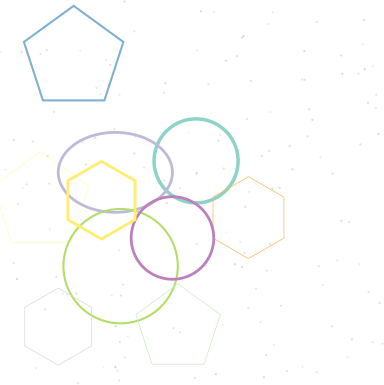[{"shape": "circle", "thickness": 2.5, "radius": 0.55, "center": [0.509, 0.582]}, {"shape": "pentagon", "thickness": 0.5, "radius": 0.65, "center": [0.107, 0.476]}, {"shape": "oval", "thickness": 2, "radius": 0.74, "center": [0.3, 0.552]}, {"shape": "pentagon", "thickness": 1.5, "radius": 0.68, "center": [0.191, 0.849]}, {"shape": "hexagon", "thickness": 0.5, "radius": 0.53, "center": [0.645, 0.435]}, {"shape": "circle", "thickness": 1.5, "radius": 0.74, "center": [0.313, 0.309]}, {"shape": "hexagon", "thickness": 0.5, "radius": 0.5, "center": [0.151, 0.152]}, {"shape": "circle", "thickness": 2, "radius": 0.54, "center": [0.448, 0.382]}, {"shape": "pentagon", "thickness": 0.5, "radius": 0.58, "center": [0.463, 0.147]}, {"shape": "hexagon", "thickness": 2, "radius": 0.5, "center": [0.264, 0.48]}]